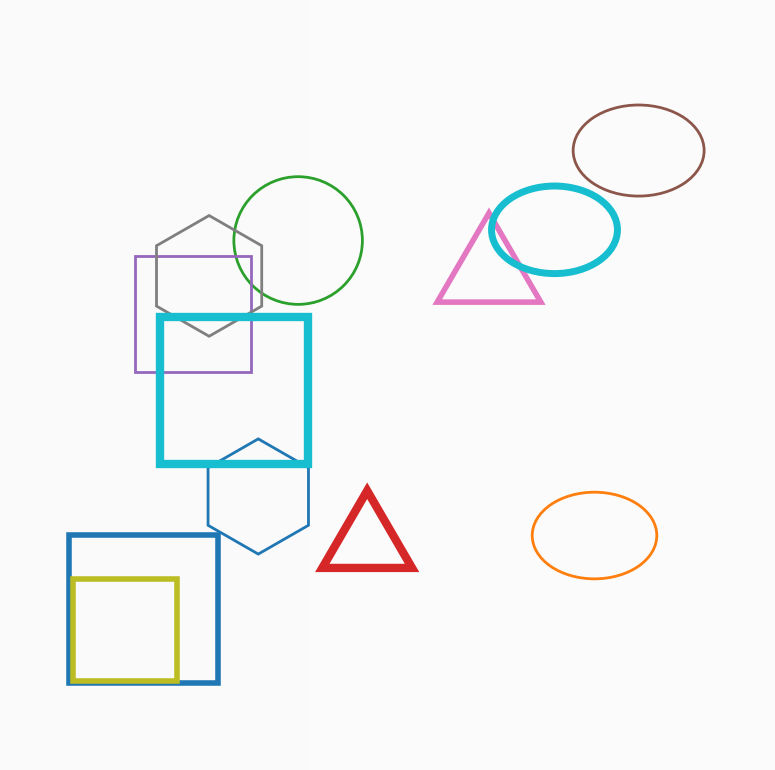[{"shape": "hexagon", "thickness": 1, "radius": 0.37, "center": [0.333, 0.355]}, {"shape": "square", "thickness": 2, "radius": 0.48, "center": [0.185, 0.209]}, {"shape": "oval", "thickness": 1, "radius": 0.4, "center": [0.767, 0.305]}, {"shape": "circle", "thickness": 1, "radius": 0.41, "center": [0.385, 0.688]}, {"shape": "triangle", "thickness": 3, "radius": 0.33, "center": [0.474, 0.296]}, {"shape": "square", "thickness": 1, "radius": 0.38, "center": [0.249, 0.593]}, {"shape": "oval", "thickness": 1, "radius": 0.42, "center": [0.824, 0.804]}, {"shape": "triangle", "thickness": 2, "radius": 0.39, "center": [0.631, 0.646]}, {"shape": "hexagon", "thickness": 1, "radius": 0.39, "center": [0.27, 0.642]}, {"shape": "square", "thickness": 2, "radius": 0.33, "center": [0.162, 0.182]}, {"shape": "square", "thickness": 3, "radius": 0.48, "center": [0.302, 0.493]}, {"shape": "oval", "thickness": 2.5, "radius": 0.41, "center": [0.715, 0.702]}]